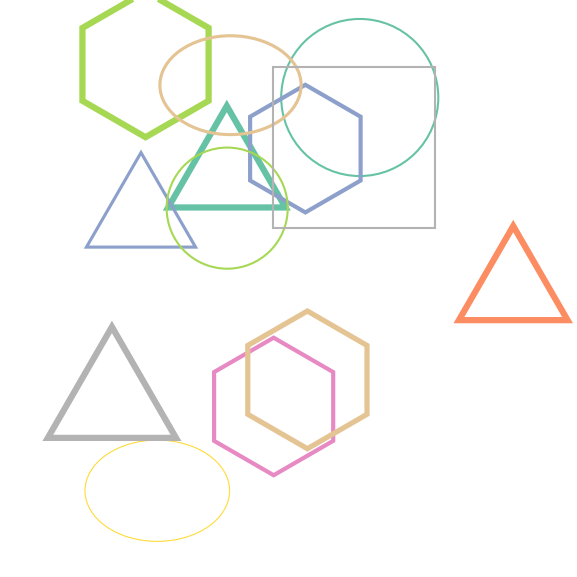[{"shape": "triangle", "thickness": 3, "radius": 0.59, "center": [0.393, 0.698]}, {"shape": "circle", "thickness": 1, "radius": 0.68, "center": [0.623, 0.83]}, {"shape": "triangle", "thickness": 3, "radius": 0.54, "center": [0.889, 0.499]}, {"shape": "hexagon", "thickness": 2, "radius": 0.55, "center": [0.529, 0.742]}, {"shape": "triangle", "thickness": 1.5, "radius": 0.55, "center": [0.244, 0.626]}, {"shape": "hexagon", "thickness": 2, "radius": 0.6, "center": [0.474, 0.295]}, {"shape": "hexagon", "thickness": 3, "radius": 0.63, "center": [0.252, 0.888]}, {"shape": "circle", "thickness": 1, "radius": 0.52, "center": [0.393, 0.639]}, {"shape": "oval", "thickness": 0.5, "radius": 0.63, "center": [0.272, 0.149]}, {"shape": "hexagon", "thickness": 2.5, "radius": 0.6, "center": [0.532, 0.341]}, {"shape": "oval", "thickness": 1.5, "radius": 0.61, "center": [0.399, 0.852]}, {"shape": "triangle", "thickness": 3, "radius": 0.64, "center": [0.194, 0.305]}, {"shape": "square", "thickness": 1, "radius": 0.7, "center": [0.613, 0.744]}]